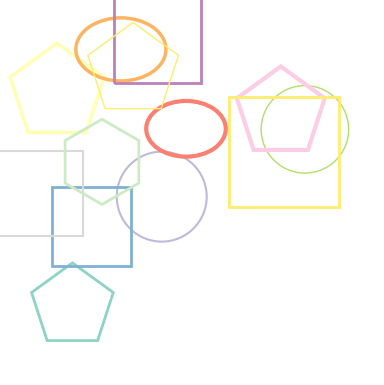[{"shape": "pentagon", "thickness": 2, "radius": 0.56, "center": [0.188, 0.206]}, {"shape": "pentagon", "thickness": 2.5, "radius": 0.64, "center": [0.148, 0.76]}, {"shape": "circle", "thickness": 1.5, "radius": 0.58, "center": [0.42, 0.489]}, {"shape": "oval", "thickness": 3, "radius": 0.52, "center": [0.483, 0.665]}, {"shape": "square", "thickness": 2, "radius": 0.52, "center": [0.238, 0.412]}, {"shape": "oval", "thickness": 2.5, "radius": 0.59, "center": [0.314, 0.872]}, {"shape": "circle", "thickness": 1, "radius": 0.57, "center": [0.792, 0.664]}, {"shape": "pentagon", "thickness": 3, "radius": 0.6, "center": [0.729, 0.708]}, {"shape": "square", "thickness": 1.5, "radius": 0.56, "center": [0.105, 0.498]}, {"shape": "square", "thickness": 2, "radius": 0.57, "center": [0.409, 0.897]}, {"shape": "hexagon", "thickness": 2, "radius": 0.55, "center": [0.265, 0.58]}, {"shape": "pentagon", "thickness": 1, "radius": 0.62, "center": [0.346, 0.818]}, {"shape": "square", "thickness": 2, "radius": 0.71, "center": [0.737, 0.605]}]